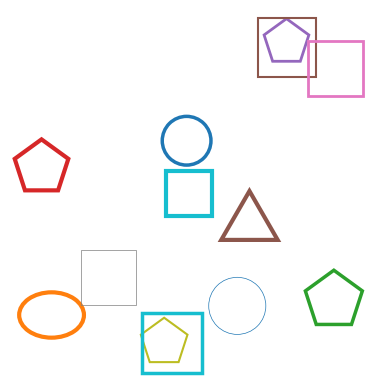[{"shape": "circle", "thickness": 0.5, "radius": 0.37, "center": [0.616, 0.206]}, {"shape": "circle", "thickness": 2.5, "radius": 0.32, "center": [0.485, 0.634]}, {"shape": "oval", "thickness": 3, "radius": 0.42, "center": [0.134, 0.182]}, {"shape": "pentagon", "thickness": 2.5, "radius": 0.39, "center": [0.867, 0.22]}, {"shape": "pentagon", "thickness": 3, "radius": 0.37, "center": [0.108, 0.565]}, {"shape": "pentagon", "thickness": 2, "radius": 0.31, "center": [0.744, 0.89]}, {"shape": "triangle", "thickness": 3, "radius": 0.42, "center": [0.648, 0.419]}, {"shape": "square", "thickness": 1.5, "radius": 0.38, "center": [0.745, 0.876]}, {"shape": "square", "thickness": 2, "radius": 0.36, "center": [0.87, 0.822]}, {"shape": "square", "thickness": 0.5, "radius": 0.36, "center": [0.281, 0.278]}, {"shape": "pentagon", "thickness": 1.5, "radius": 0.32, "center": [0.426, 0.111]}, {"shape": "square", "thickness": 3, "radius": 0.3, "center": [0.491, 0.498]}, {"shape": "square", "thickness": 2.5, "radius": 0.39, "center": [0.447, 0.11]}]